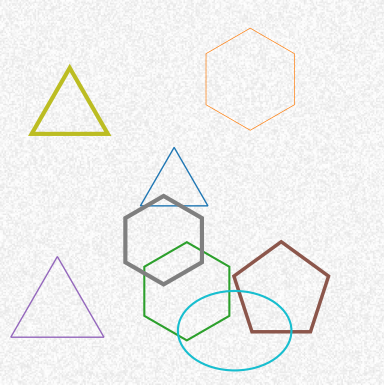[{"shape": "triangle", "thickness": 1, "radius": 0.51, "center": [0.452, 0.516]}, {"shape": "hexagon", "thickness": 0.5, "radius": 0.66, "center": [0.65, 0.794]}, {"shape": "hexagon", "thickness": 1.5, "radius": 0.64, "center": [0.485, 0.243]}, {"shape": "triangle", "thickness": 1, "radius": 0.7, "center": [0.149, 0.194]}, {"shape": "pentagon", "thickness": 2.5, "radius": 0.65, "center": [0.73, 0.243]}, {"shape": "hexagon", "thickness": 3, "radius": 0.57, "center": [0.425, 0.376]}, {"shape": "triangle", "thickness": 3, "radius": 0.57, "center": [0.181, 0.709]}, {"shape": "oval", "thickness": 1.5, "radius": 0.74, "center": [0.609, 0.141]}]